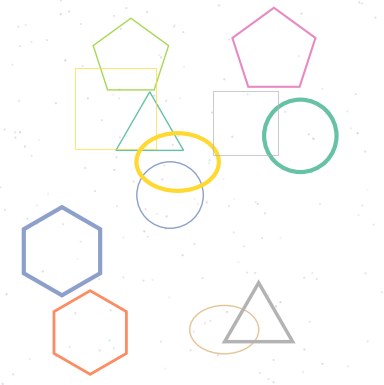[{"shape": "triangle", "thickness": 1, "radius": 0.51, "center": [0.389, 0.66]}, {"shape": "circle", "thickness": 3, "radius": 0.47, "center": [0.78, 0.647]}, {"shape": "hexagon", "thickness": 2, "radius": 0.54, "center": [0.234, 0.136]}, {"shape": "hexagon", "thickness": 3, "radius": 0.57, "center": [0.161, 0.347]}, {"shape": "circle", "thickness": 1, "radius": 0.43, "center": [0.442, 0.493]}, {"shape": "pentagon", "thickness": 1.5, "radius": 0.57, "center": [0.711, 0.866]}, {"shape": "pentagon", "thickness": 1, "radius": 0.51, "center": [0.34, 0.85]}, {"shape": "square", "thickness": 0.5, "radius": 0.53, "center": [0.301, 0.718]}, {"shape": "oval", "thickness": 3, "radius": 0.53, "center": [0.461, 0.579]}, {"shape": "oval", "thickness": 1, "radius": 0.45, "center": [0.582, 0.144]}, {"shape": "square", "thickness": 0.5, "radius": 0.42, "center": [0.637, 0.68]}, {"shape": "triangle", "thickness": 2.5, "radius": 0.51, "center": [0.672, 0.164]}]